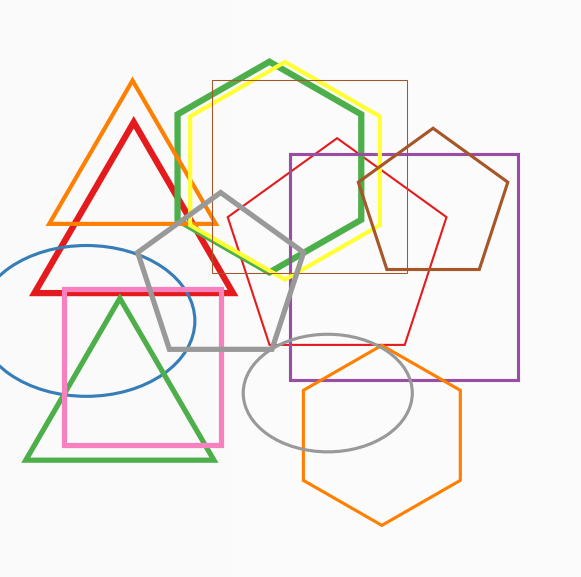[{"shape": "triangle", "thickness": 3, "radius": 0.99, "center": [0.23, 0.59]}, {"shape": "pentagon", "thickness": 1, "radius": 0.99, "center": [0.58, 0.562]}, {"shape": "oval", "thickness": 1.5, "radius": 0.93, "center": [0.149, 0.443]}, {"shape": "hexagon", "thickness": 3, "radius": 0.91, "center": [0.464, 0.71]}, {"shape": "triangle", "thickness": 2.5, "radius": 0.93, "center": [0.206, 0.296]}, {"shape": "square", "thickness": 1.5, "radius": 0.98, "center": [0.695, 0.537]}, {"shape": "triangle", "thickness": 2, "radius": 0.83, "center": [0.228, 0.694]}, {"shape": "hexagon", "thickness": 1.5, "radius": 0.78, "center": [0.657, 0.245]}, {"shape": "hexagon", "thickness": 2, "radius": 0.94, "center": [0.49, 0.703]}, {"shape": "pentagon", "thickness": 1.5, "radius": 0.68, "center": [0.745, 0.642]}, {"shape": "square", "thickness": 0.5, "radius": 0.84, "center": [0.532, 0.693]}, {"shape": "square", "thickness": 2.5, "radius": 0.68, "center": [0.245, 0.364]}, {"shape": "oval", "thickness": 1.5, "radius": 0.73, "center": [0.564, 0.319]}, {"shape": "pentagon", "thickness": 2.5, "radius": 0.75, "center": [0.38, 0.516]}]